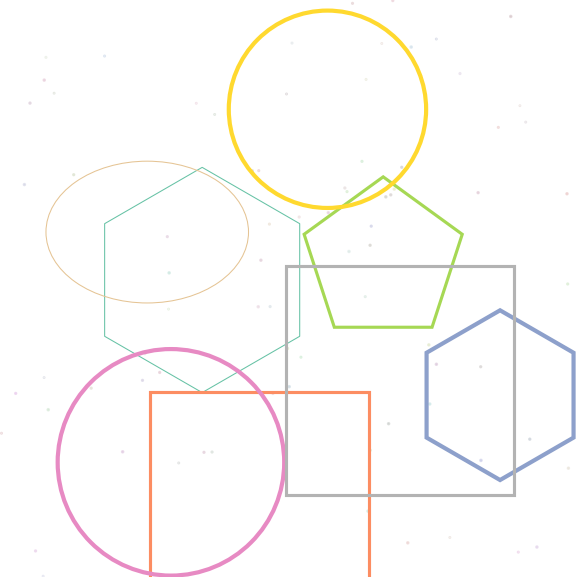[{"shape": "hexagon", "thickness": 0.5, "radius": 0.98, "center": [0.35, 0.514]}, {"shape": "square", "thickness": 1.5, "radius": 0.95, "center": [0.449, 0.131]}, {"shape": "hexagon", "thickness": 2, "radius": 0.73, "center": [0.866, 0.315]}, {"shape": "circle", "thickness": 2, "radius": 0.98, "center": [0.296, 0.199]}, {"shape": "pentagon", "thickness": 1.5, "radius": 0.72, "center": [0.664, 0.549]}, {"shape": "circle", "thickness": 2, "radius": 0.85, "center": [0.567, 0.81]}, {"shape": "oval", "thickness": 0.5, "radius": 0.88, "center": [0.255, 0.597]}, {"shape": "square", "thickness": 1.5, "radius": 0.99, "center": [0.692, 0.34]}]